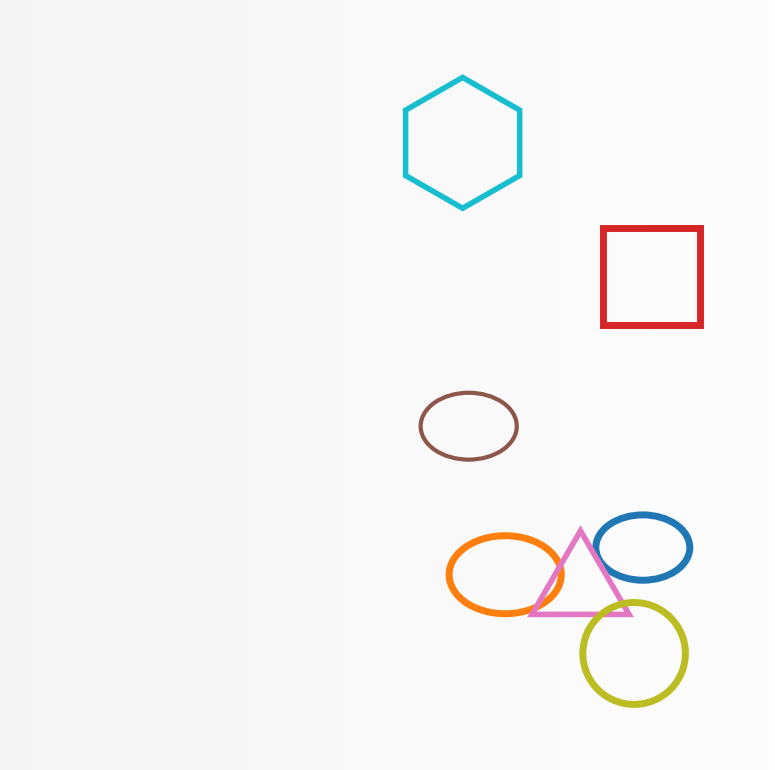[{"shape": "oval", "thickness": 2.5, "radius": 0.3, "center": [0.829, 0.289]}, {"shape": "oval", "thickness": 2.5, "radius": 0.36, "center": [0.652, 0.254]}, {"shape": "square", "thickness": 2.5, "radius": 0.31, "center": [0.841, 0.641]}, {"shape": "oval", "thickness": 1.5, "radius": 0.31, "center": [0.605, 0.447]}, {"shape": "triangle", "thickness": 2, "radius": 0.36, "center": [0.749, 0.238]}, {"shape": "circle", "thickness": 2.5, "radius": 0.33, "center": [0.818, 0.151]}, {"shape": "hexagon", "thickness": 2, "radius": 0.42, "center": [0.597, 0.814]}]